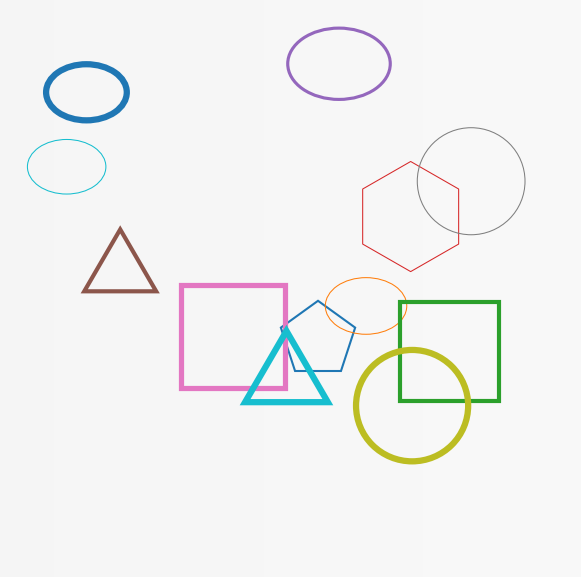[{"shape": "pentagon", "thickness": 1, "radius": 0.34, "center": [0.547, 0.411]}, {"shape": "oval", "thickness": 3, "radius": 0.35, "center": [0.149, 0.839]}, {"shape": "oval", "thickness": 0.5, "radius": 0.35, "center": [0.63, 0.469]}, {"shape": "square", "thickness": 2, "radius": 0.43, "center": [0.773, 0.39]}, {"shape": "hexagon", "thickness": 0.5, "radius": 0.48, "center": [0.707, 0.624]}, {"shape": "oval", "thickness": 1.5, "radius": 0.44, "center": [0.583, 0.889]}, {"shape": "triangle", "thickness": 2, "radius": 0.36, "center": [0.207, 0.53]}, {"shape": "square", "thickness": 2.5, "radius": 0.45, "center": [0.4, 0.416]}, {"shape": "circle", "thickness": 0.5, "radius": 0.46, "center": [0.811, 0.685]}, {"shape": "circle", "thickness": 3, "radius": 0.48, "center": [0.709, 0.297]}, {"shape": "triangle", "thickness": 3, "radius": 0.41, "center": [0.493, 0.344]}, {"shape": "oval", "thickness": 0.5, "radius": 0.34, "center": [0.115, 0.71]}]